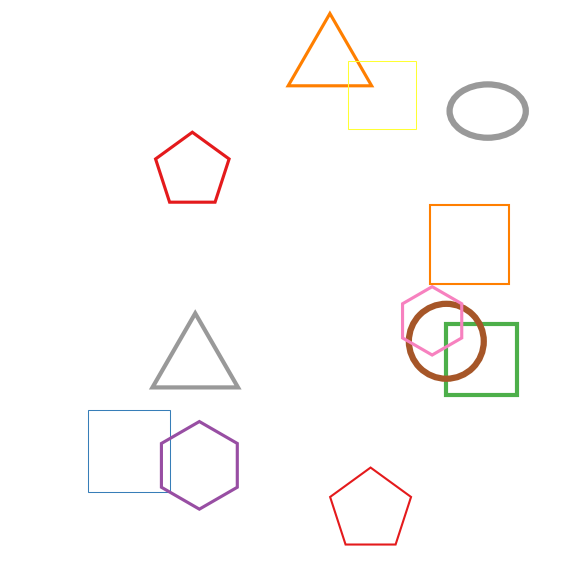[{"shape": "pentagon", "thickness": 1, "radius": 0.37, "center": [0.642, 0.116]}, {"shape": "pentagon", "thickness": 1.5, "radius": 0.33, "center": [0.333, 0.703]}, {"shape": "square", "thickness": 0.5, "radius": 0.36, "center": [0.223, 0.218]}, {"shape": "square", "thickness": 2, "radius": 0.3, "center": [0.834, 0.377]}, {"shape": "hexagon", "thickness": 1.5, "radius": 0.38, "center": [0.345, 0.193]}, {"shape": "square", "thickness": 1, "radius": 0.34, "center": [0.813, 0.576]}, {"shape": "triangle", "thickness": 1.5, "radius": 0.42, "center": [0.571, 0.892]}, {"shape": "square", "thickness": 0.5, "radius": 0.3, "center": [0.661, 0.834]}, {"shape": "circle", "thickness": 3, "radius": 0.32, "center": [0.773, 0.408]}, {"shape": "hexagon", "thickness": 1.5, "radius": 0.3, "center": [0.748, 0.444]}, {"shape": "oval", "thickness": 3, "radius": 0.33, "center": [0.844, 0.807]}, {"shape": "triangle", "thickness": 2, "radius": 0.43, "center": [0.338, 0.371]}]